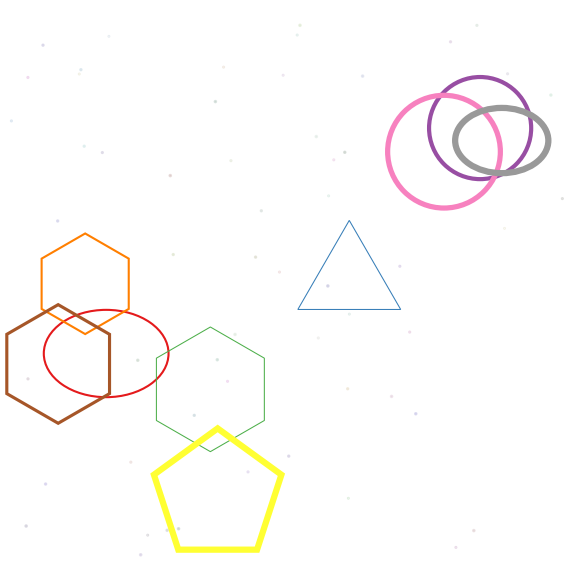[{"shape": "oval", "thickness": 1, "radius": 0.54, "center": [0.184, 0.387]}, {"shape": "triangle", "thickness": 0.5, "radius": 0.51, "center": [0.605, 0.515]}, {"shape": "hexagon", "thickness": 0.5, "radius": 0.54, "center": [0.364, 0.325]}, {"shape": "circle", "thickness": 2, "radius": 0.44, "center": [0.831, 0.777]}, {"shape": "hexagon", "thickness": 1, "radius": 0.44, "center": [0.147, 0.508]}, {"shape": "pentagon", "thickness": 3, "radius": 0.58, "center": [0.377, 0.141]}, {"shape": "hexagon", "thickness": 1.5, "radius": 0.51, "center": [0.101, 0.369]}, {"shape": "circle", "thickness": 2.5, "radius": 0.49, "center": [0.769, 0.736]}, {"shape": "oval", "thickness": 3, "radius": 0.4, "center": [0.869, 0.756]}]